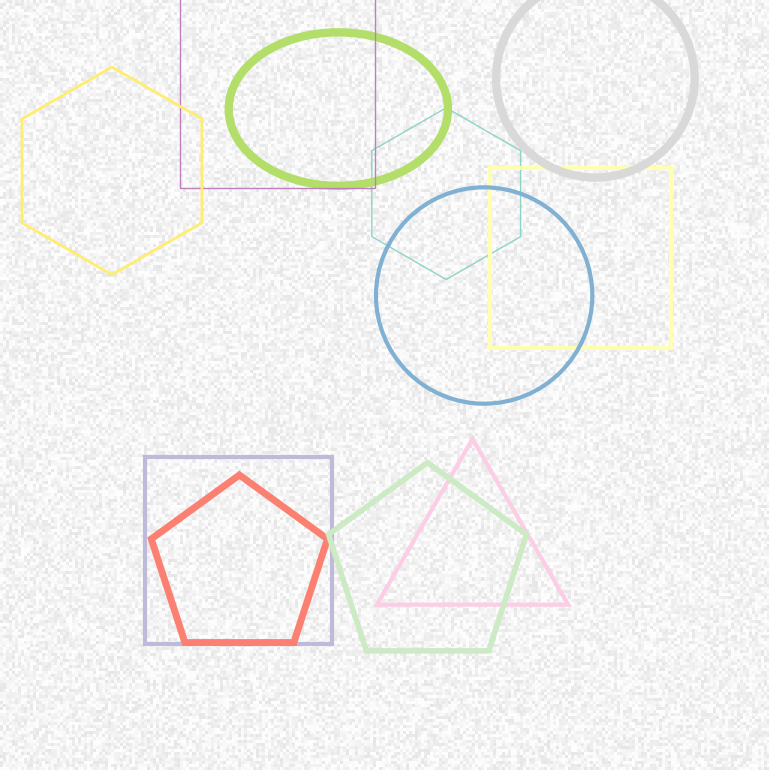[{"shape": "hexagon", "thickness": 0.5, "radius": 0.56, "center": [0.579, 0.748]}, {"shape": "square", "thickness": 1.5, "radius": 0.59, "center": [0.754, 0.665]}, {"shape": "square", "thickness": 1.5, "radius": 0.61, "center": [0.31, 0.285]}, {"shape": "pentagon", "thickness": 2.5, "radius": 0.6, "center": [0.311, 0.263]}, {"shape": "circle", "thickness": 1.5, "radius": 0.7, "center": [0.629, 0.616]}, {"shape": "oval", "thickness": 3, "radius": 0.71, "center": [0.439, 0.858]}, {"shape": "triangle", "thickness": 1.5, "radius": 0.72, "center": [0.614, 0.286]}, {"shape": "circle", "thickness": 3, "radius": 0.64, "center": [0.773, 0.898]}, {"shape": "square", "thickness": 0.5, "radius": 0.63, "center": [0.36, 0.883]}, {"shape": "pentagon", "thickness": 2, "radius": 0.68, "center": [0.555, 0.264]}, {"shape": "hexagon", "thickness": 1, "radius": 0.67, "center": [0.145, 0.778]}]